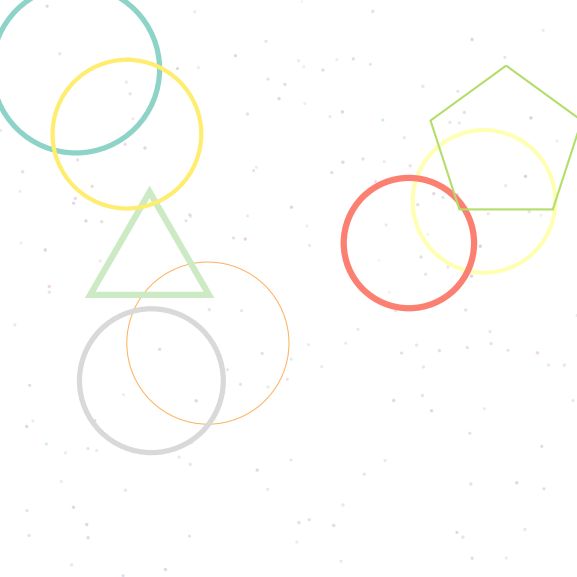[{"shape": "circle", "thickness": 2.5, "radius": 0.73, "center": [0.131, 0.879]}, {"shape": "circle", "thickness": 2, "radius": 0.62, "center": [0.838, 0.65]}, {"shape": "circle", "thickness": 3, "radius": 0.56, "center": [0.708, 0.578]}, {"shape": "circle", "thickness": 0.5, "radius": 0.7, "center": [0.36, 0.405]}, {"shape": "pentagon", "thickness": 1, "radius": 0.69, "center": [0.876, 0.748]}, {"shape": "circle", "thickness": 2.5, "radius": 0.62, "center": [0.262, 0.34]}, {"shape": "triangle", "thickness": 3, "radius": 0.59, "center": [0.259, 0.548]}, {"shape": "circle", "thickness": 2, "radius": 0.64, "center": [0.22, 0.767]}]